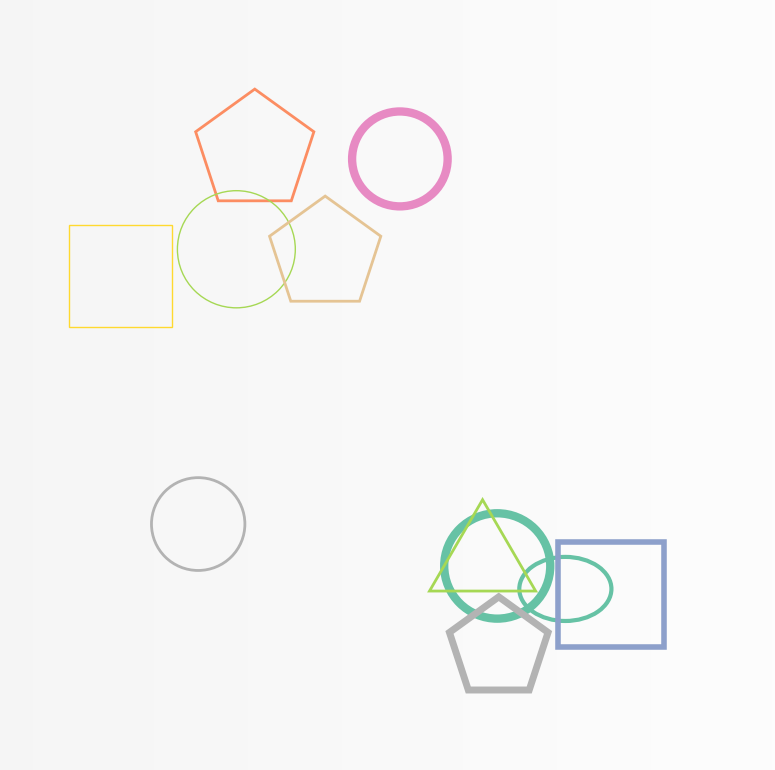[{"shape": "circle", "thickness": 3, "radius": 0.34, "center": [0.642, 0.265]}, {"shape": "oval", "thickness": 1.5, "radius": 0.3, "center": [0.729, 0.235]}, {"shape": "pentagon", "thickness": 1, "radius": 0.4, "center": [0.329, 0.804]}, {"shape": "square", "thickness": 2, "radius": 0.34, "center": [0.788, 0.228]}, {"shape": "circle", "thickness": 3, "radius": 0.31, "center": [0.516, 0.794]}, {"shape": "circle", "thickness": 0.5, "radius": 0.38, "center": [0.305, 0.676]}, {"shape": "triangle", "thickness": 1, "radius": 0.4, "center": [0.623, 0.272]}, {"shape": "square", "thickness": 0.5, "radius": 0.33, "center": [0.156, 0.642]}, {"shape": "pentagon", "thickness": 1, "radius": 0.38, "center": [0.42, 0.67]}, {"shape": "pentagon", "thickness": 2.5, "radius": 0.33, "center": [0.644, 0.158]}, {"shape": "circle", "thickness": 1, "radius": 0.3, "center": [0.256, 0.319]}]